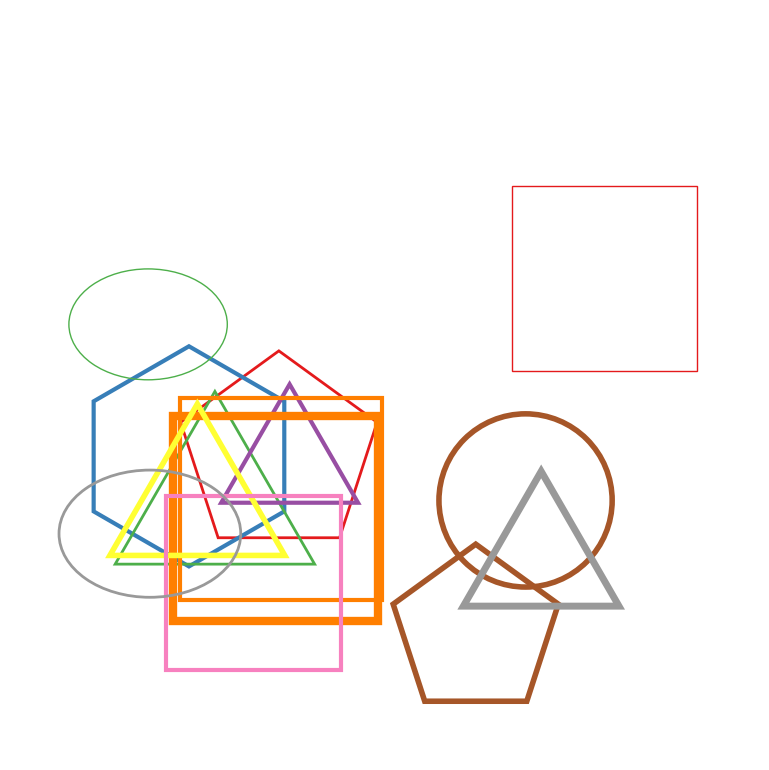[{"shape": "square", "thickness": 0.5, "radius": 0.6, "center": [0.786, 0.638]}, {"shape": "pentagon", "thickness": 1, "radius": 0.67, "center": [0.362, 0.41]}, {"shape": "hexagon", "thickness": 1.5, "radius": 0.71, "center": [0.245, 0.407]}, {"shape": "triangle", "thickness": 1, "radius": 0.75, "center": [0.279, 0.342]}, {"shape": "oval", "thickness": 0.5, "radius": 0.51, "center": [0.192, 0.579]}, {"shape": "triangle", "thickness": 1.5, "radius": 0.51, "center": [0.376, 0.398]}, {"shape": "square", "thickness": 1.5, "radius": 0.66, "center": [0.365, 0.352]}, {"shape": "square", "thickness": 3, "radius": 0.66, "center": [0.358, 0.326]}, {"shape": "triangle", "thickness": 2, "radius": 0.66, "center": [0.256, 0.344]}, {"shape": "circle", "thickness": 2, "radius": 0.56, "center": [0.683, 0.35]}, {"shape": "pentagon", "thickness": 2, "radius": 0.56, "center": [0.618, 0.181]}, {"shape": "square", "thickness": 1.5, "radius": 0.57, "center": [0.329, 0.243]}, {"shape": "triangle", "thickness": 2.5, "radius": 0.58, "center": [0.703, 0.271]}, {"shape": "oval", "thickness": 1, "radius": 0.59, "center": [0.195, 0.307]}]